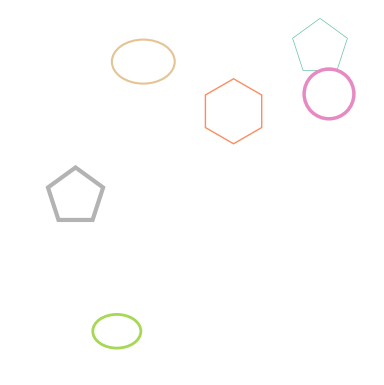[{"shape": "pentagon", "thickness": 0.5, "radius": 0.37, "center": [0.831, 0.877]}, {"shape": "hexagon", "thickness": 1, "radius": 0.42, "center": [0.607, 0.711]}, {"shape": "circle", "thickness": 2.5, "radius": 0.32, "center": [0.855, 0.756]}, {"shape": "oval", "thickness": 2, "radius": 0.31, "center": [0.303, 0.14]}, {"shape": "oval", "thickness": 1.5, "radius": 0.41, "center": [0.372, 0.84]}, {"shape": "pentagon", "thickness": 3, "radius": 0.38, "center": [0.196, 0.49]}]